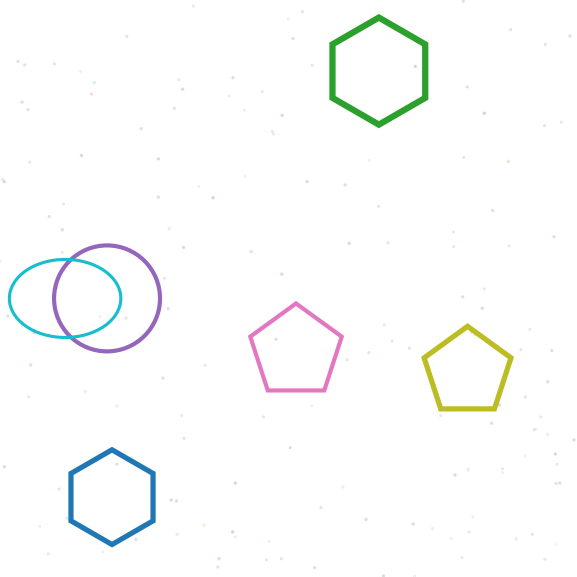[{"shape": "hexagon", "thickness": 2.5, "radius": 0.41, "center": [0.194, 0.138]}, {"shape": "hexagon", "thickness": 3, "radius": 0.46, "center": [0.656, 0.876]}, {"shape": "circle", "thickness": 2, "radius": 0.46, "center": [0.185, 0.482]}, {"shape": "pentagon", "thickness": 2, "radius": 0.42, "center": [0.513, 0.39]}, {"shape": "pentagon", "thickness": 2.5, "radius": 0.4, "center": [0.81, 0.355]}, {"shape": "oval", "thickness": 1.5, "radius": 0.48, "center": [0.113, 0.482]}]